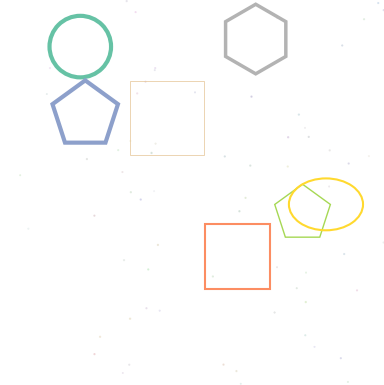[{"shape": "circle", "thickness": 3, "radius": 0.4, "center": [0.209, 0.879]}, {"shape": "square", "thickness": 1.5, "radius": 0.42, "center": [0.616, 0.334]}, {"shape": "pentagon", "thickness": 3, "radius": 0.45, "center": [0.221, 0.702]}, {"shape": "pentagon", "thickness": 1, "radius": 0.38, "center": [0.786, 0.445]}, {"shape": "oval", "thickness": 1.5, "radius": 0.48, "center": [0.847, 0.469]}, {"shape": "square", "thickness": 0.5, "radius": 0.48, "center": [0.434, 0.694]}, {"shape": "hexagon", "thickness": 2.5, "radius": 0.45, "center": [0.664, 0.899]}]